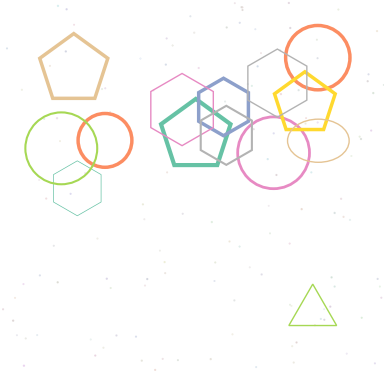[{"shape": "pentagon", "thickness": 3, "radius": 0.47, "center": [0.509, 0.648]}, {"shape": "hexagon", "thickness": 0.5, "radius": 0.36, "center": [0.201, 0.511]}, {"shape": "circle", "thickness": 2.5, "radius": 0.35, "center": [0.273, 0.635]}, {"shape": "circle", "thickness": 2.5, "radius": 0.42, "center": [0.825, 0.85]}, {"shape": "hexagon", "thickness": 2.5, "radius": 0.37, "center": [0.581, 0.722]}, {"shape": "circle", "thickness": 2, "radius": 0.47, "center": [0.711, 0.603]}, {"shape": "hexagon", "thickness": 1, "radius": 0.47, "center": [0.473, 0.715]}, {"shape": "triangle", "thickness": 1, "radius": 0.36, "center": [0.812, 0.19]}, {"shape": "circle", "thickness": 1.5, "radius": 0.47, "center": [0.159, 0.615]}, {"shape": "pentagon", "thickness": 2.5, "radius": 0.41, "center": [0.792, 0.731]}, {"shape": "pentagon", "thickness": 2.5, "radius": 0.46, "center": [0.192, 0.82]}, {"shape": "oval", "thickness": 1, "radius": 0.4, "center": [0.827, 0.634]}, {"shape": "hexagon", "thickness": 1.5, "radius": 0.38, "center": [0.588, 0.648]}, {"shape": "hexagon", "thickness": 1, "radius": 0.44, "center": [0.72, 0.784]}]